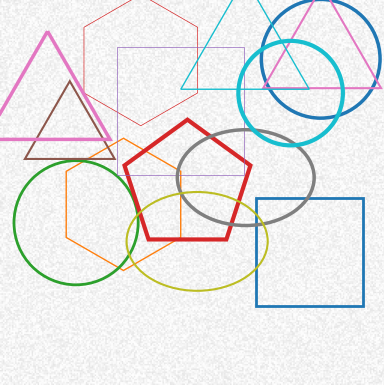[{"shape": "circle", "thickness": 2.5, "radius": 0.77, "center": [0.833, 0.847]}, {"shape": "square", "thickness": 2, "radius": 0.7, "center": [0.804, 0.345]}, {"shape": "hexagon", "thickness": 1, "radius": 0.86, "center": [0.321, 0.469]}, {"shape": "circle", "thickness": 2, "radius": 0.81, "center": [0.198, 0.421]}, {"shape": "pentagon", "thickness": 3, "radius": 0.86, "center": [0.487, 0.517]}, {"shape": "hexagon", "thickness": 0.5, "radius": 0.85, "center": [0.366, 0.844]}, {"shape": "square", "thickness": 0.5, "radius": 0.83, "center": [0.468, 0.712]}, {"shape": "triangle", "thickness": 1.5, "radius": 0.67, "center": [0.181, 0.654]}, {"shape": "triangle", "thickness": 1.5, "radius": 0.88, "center": [0.837, 0.859]}, {"shape": "triangle", "thickness": 2.5, "radius": 0.94, "center": [0.124, 0.732]}, {"shape": "oval", "thickness": 2.5, "radius": 0.89, "center": [0.638, 0.539]}, {"shape": "oval", "thickness": 1.5, "radius": 0.92, "center": [0.512, 0.373]}, {"shape": "triangle", "thickness": 1, "radius": 0.96, "center": [0.636, 0.865]}, {"shape": "circle", "thickness": 3, "radius": 0.68, "center": [0.755, 0.758]}]